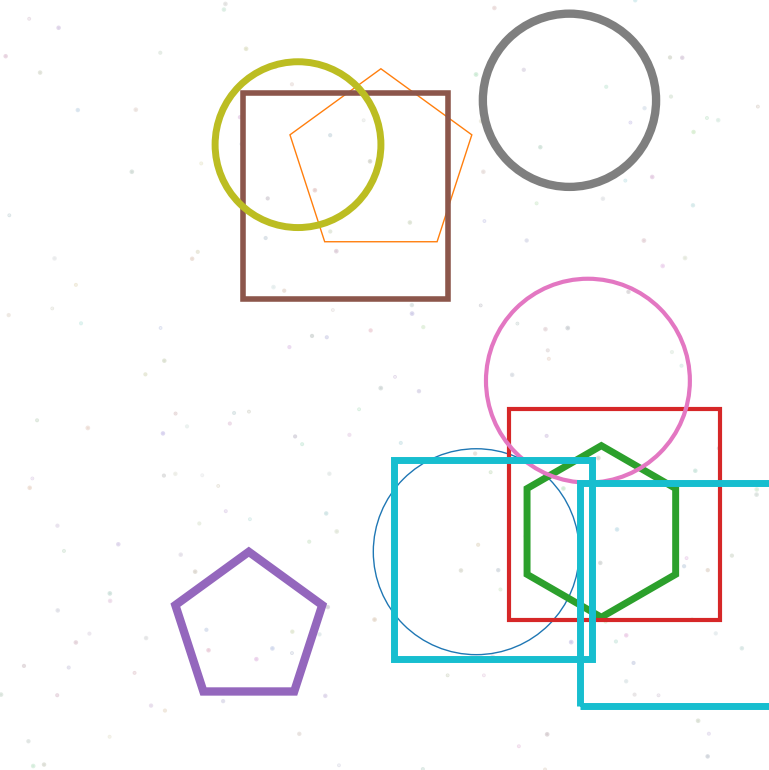[{"shape": "circle", "thickness": 0.5, "radius": 0.67, "center": [0.619, 0.283]}, {"shape": "pentagon", "thickness": 0.5, "radius": 0.62, "center": [0.495, 0.787]}, {"shape": "hexagon", "thickness": 2.5, "radius": 0.56, "center": [0.781, 0.31]}, {"shape": "square", "thickness": 1.5, "radius": 0.69, "center": [0.798, 0.332]}, {"shape": "pentagon", "thickness": 3, "radius": 0.5, "center": [0.323, 0.183]}, {"shape": "square", "thickness": 2, "radius": 0.67, "center": [0.449, 0.746]}, {"shape": "circle", "thickness": 1.5, "radius": 0.66, "center": [0.764, 0.506]}, {"shape": "circle", "thickness": 3, "radius": 0.56, "center": [0.74, 0.87]}, {"shape": "circle", "thickness": 2.5, "radius": 0.54, "center": [0.387, 0.812]}, {"shape": "square", "thickness": 2.5, "radius": 0.64, "center": [0.64, 0.273]}, {"shape": "square", "thickness": 2.5, "radius": 0.72, "center": [0.898, 0.228]}]